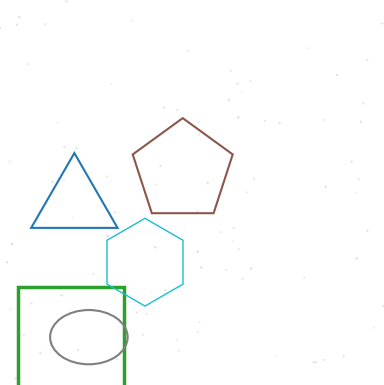[{"shape": "triangle", "thickness": 1.5, "radius": 0.65, "center": [0.193, 0.473]}, {"shape": "square", "thickness": 2.5, "radius": 0.68, "center": [0.184, 0.118]}, {"shape": "pentagon", "thickness": 1.5, "radius": 0.68, "center": [0.475, 0.557]}, {"shape": "oval", "thickness": 1.5, "radius": 0.5, "center": [0.231, 0.124]}, {"shape": "hexagon", "thickness": 1, "radius": 0.57, "center": [0.377, 0.319]}]